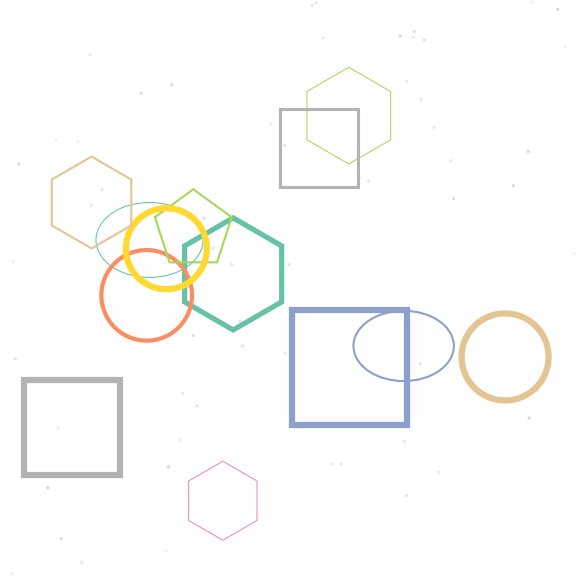[{"shape": "hexagon", "thickness": 2.5, "radius": 0.49, "center": [0.404, 0.525]}, {"shape": "oval", "thickness": 0.5, "radius": 0.46, "center": [0.259, 0.584]}, {"shape": "circle", "thickness": 2, "radius": 0.39, "center": [0.254, 0.488]}, {"shape": "square", "thickness": 3, "radius": 0.5, "center": [0.606, 0.363]}, {"shape": "oval", "thickness": 1, "radius": 0.43, "center": [0.699, 0.4]}, {"shape": "hexagon", "thickness": 0.5, "radius": 0.34, "center": [0.386, 0.132]}, {"shape": "pentagon", "thickness": 1, "radius": 0.35, "center": [0.335, 0.601]}, {"shape": "hexagon", "thickness": 0.5, "radius": 0.42, "center": [0.604, 0.799]}, {"shape": "circle", "thickness": 3, "radius": 0.35, "center": [0.288, 0.569]}, {"shape": "hexagon", "thickness": 1, "radius": 0.4, "center": [0.158, 0.648]}, {"shape": "circle", "thickness": 3, "radius": 0.38, "center": [0.875, 0.381]}, {"shape": "square", "thickness": 3, "radius": 0.41, "center": [0.125, 0.258]}, {"shape": "square", "thickness": 1.5, "radius": 0.33, "center": [0.552, 0.743]}]